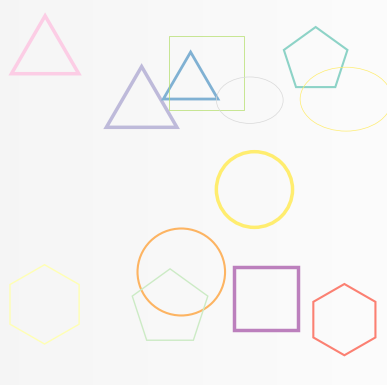[{"shape": "pentagon", "thickness": 1.5, "radius": 0.43, "center": [0.815, 0.844]}, {"shape": "hexagon", "thickness": 1, "radius": 0.51, "center": [0.115, 0.209]}, {"shape": "triangle", "thickness": 2.5, "radius": 0.53, "center": [0.366, 0.722]}, {"shape": "hexagon", "thickness": 1.5, "radius": 0.46, "center": [0.889, 0.17]}, {"shape": "triangle", "thickness": 2, "radius": 0.41, "center": [0.492, 0.783]}, {"shape": "circle", "thickness": 1.5, "radius": 0.56, "center": [0.468, 0.294]}, {"shape": "square", "thickness": 0.5, "radius": 0.48, "center": [0.533, 0.812]}, {"shape": "triangle", "thickness": 2.5, "radius": 0.5, "center": [0.116, 0.859]}, {"shape": "oval", "thickness": 0.5, "radius": 0.43, "center": [0.645, 0.74]}, {"shape": "square", "thickness": 2.5, "radius": 0.41, "center": [0.686, 0.225]}, {"shape": "pentagon", "thickness": 1, "radius": 0.51, "center": [0.439, 0.199]}, {"shape": "circle", "thickness": 2.5, "radius": 0.49, "center": [0.657, 0.508]}, {"shape": "oval", "thickness": 0.5, "radius": 0.59, "center": [0.893, 0.742]}]